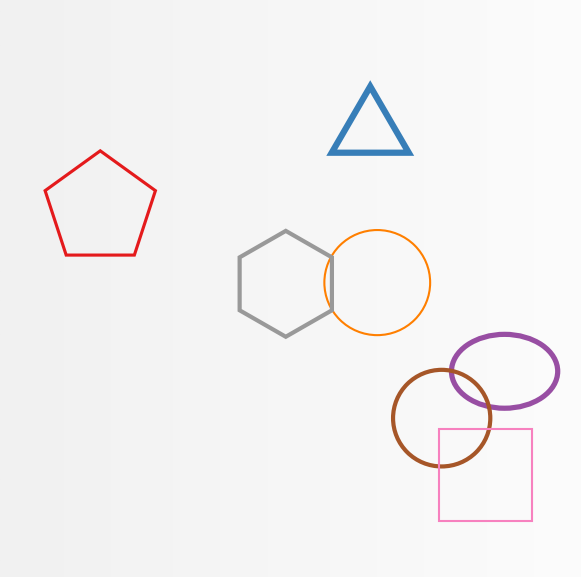[{"shape": "pentagon", "thickness": 1.5, "radius": 0.5, "center": [0.172, 0.638]}, {"shape": "triangle", "thickness": 3, "radius": 0.38, "center": [0.637, 0.773]}, {"shape": "oval", "thickness": 2.5, "radius": 0.46, "center": [0.868, 0.356]}, {"shape": "circle", "thickness": 1, "radius": 0.46, "center": [0.649, 0.51]}, {"shape": "circle", "thickness": 2, "radius": 0.42, "center": [0.76, 0.275]}, {"shape": "square", "thickness": 1, "radius": 0.4, "center": [0.835, 0.177]}, {"shape": "hexagon", "thickness": 2, "radius": 0.46, "center": [0.492, 0.508]}]